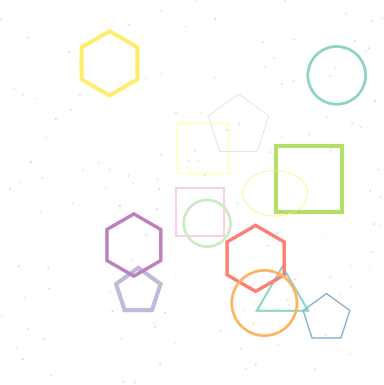[{"shape": "circle", "thickness": 2, "radius": 0.38, "center": [0.875, 0.804]}, {"shape": "triangle", "thickness": 1.5, "radius": 0.38, "center": [0.734, 0.231]}, {"shape": "square", "thickness": 1, "radius": 0.33, "center": [0.526, 0.615]}, {"shape": "pentagon", "thickness": 3, "radius": 0.3, "center": [0.359, 0.244]}, {"shape": "hexagon", "thickness": 2.5, "radius": 0.43, "center": [0.664, 0.329]}, {"shape": "pentagon", "thickness": 1, "radius": 0.32, "center": [0.848, 0.174]}, {"shape": "circle", "thickness": 2, "radius": 0.42, "center": [0.687, 0.213]}, {"shape": "square", "thickness": 3, "radius": 0.43, "center": [0.802, 0.536]}, {"shape": "square", "thickness": 1.5, "radius": 0.31, "center": [0.519, 0.45]}, {"shape": "pentagon", "thickness": 0.5, "radius": 0.41, "center": [0.62, 0.673]}, {"shape": "hexagon", "thickness": 2.5, "radius": 0.4, "center": [0.348, 0.364]}, {"shape": "circle", "thickness": 2, "radius": 0.3, "center": [0.538, 0.42]}, {"shape": "hexagon", "thickness": 3, "radius": 0.42, "center": [0.284, 0.836]}, {"shape": "oval", "thickness": 0.5, "radius": 0.42, "center": [0.715, 0.498]}]